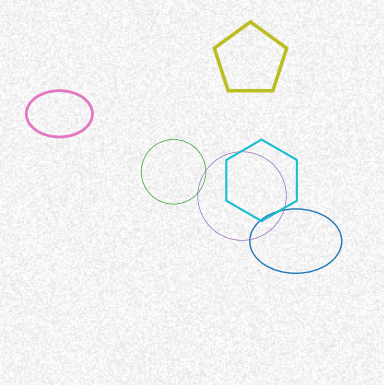[{"shape": "oval", "thickness": 1, "radius": 0.6, "center": [0.768, 0.374]}, {"shape": "circle", "thickness": 0.5, "radius": 0.42, "center": [0.451, 0.554]}, {"shape": "circle", "thickness": 0.5, "radius": 0.58, "center": [0.629, 0.491]}, {"shape": "oval", "thickness": 2, "radius": 0.43, "center": [0.154, 0.704]}, {"shape": "pentagon", "thickness": 2.5, "radius": 0.49, "center": [0.651, 0.844]}, {"shape": "hexagon", "thickness": 1.5, "radius": 0.53, "center": [0.679, 0.532]}]